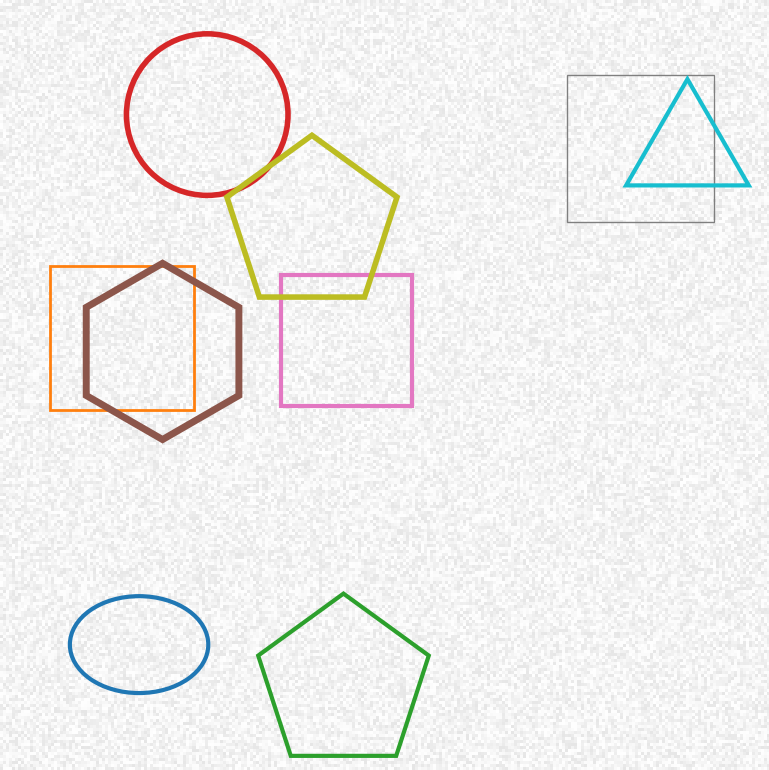[{"shape": "oval", "thickness": 1.5, "radius": 0.45, "center": [0.181, 0.163]}, {"shape": "square", "thickness": 1, "radius": 0.47, "center": [0.158, 0.561]}, {"shape": "pentagon", "thickness": 1.5, "radius": 0.58, "center": [0.446, 0.113]}, {"shape": "circle", "thickness": 2, "radius": 0.52, "center": [0.269, 0.851]}, {"shape": "hexagon", "thickness": 2.5, "radius": 0.57, "center": [0.211, 0.544]}, {"shape": "square", "thickness": 1.5, "radius": 0.43, "center": [0.449, 0.558]}, {"shape": "square", "thickness": 0.5, "radius": 0.48, "center": [0.832, 0.807]}, {"shape": "pentagon", "thickness": 2, "radius": 0.58, "center": [0.405, 0.708]}, {"shape": "triangle", "thickness": 1.5, "radius": 0.46, "center": [0.893, 0.805]}]